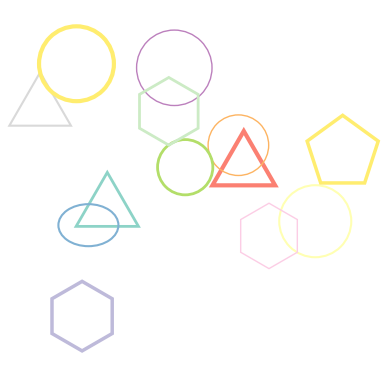[{"shape": "triangle", "thickness": 2, "radius": 0.47, "center": [0.279, 0.459]}, {"shape": "circle", "thickness": 1.5, "radius": 0.47, "center": [0.819, 0.425]}, {"shape": "hexagon", "thickness": 2.5, "radius": 0.45, "center": [0.213, 0.179]}, {"shape": "triangle", "thickness": 3, "radius": 0.47, "center": [0.633, 0.566]}, {"shape": "oval", "thickness": 1.5, "radius": 0.39, "center": [0.23, 0.415]}, {"shape": "circle", "thickness": 1, "radius": 0.39, "center": [0.619, 0.623]}, {"shape": "circle", "thickness": 2, "radius": 0.36, "center": [0.481, 0.566]}, {"shape": "hexagon", "thickness": 1, "radius": 0.42, "center": [0.699, 0.387]}, {"shape": "triangle", "thickness": 1.5, "radius": 0.46, "center": [0.104, 0.72]}, {"shape": "circle", "thickness": 1, "radius": 0.49, "center": [0.453, 0.824]}, {"shape": "hexagon", "thickness": 2, "radius": 0.44, "center": [0.438, 0.711]}, {"shape": "circle", "thickness": 3, "radius": 0.49, "center": [0.199, 0.834]}, {"shape": "pentagon", "thickness": 2.5, "radius": 0.49, "center": [0.89, 0.603]}]